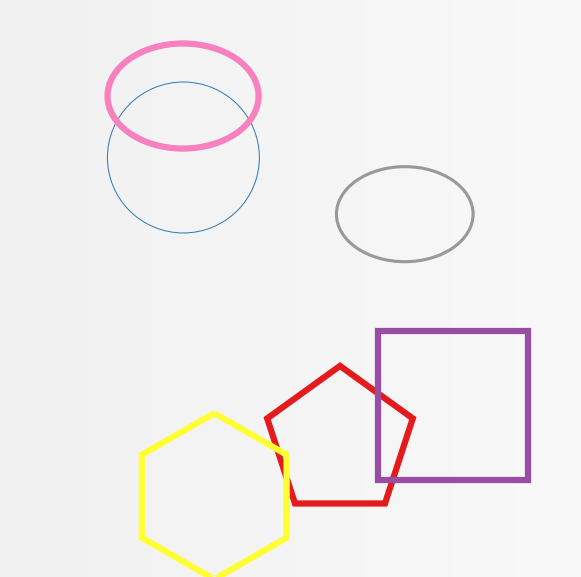[{"shape": "pentagon", "thickness": 3, "radius": 0.66, "center": [0.585, 0.234]}, {"shape": "circle", "thickness": 0.5, "radius": 0.65, "center": [0.316, 0.726]}, {"shape": "square", "thickness": 3, "radius": 0.65, "center": [0.779, 0.296]}, {"shape": "hexagon", "thickness": 3, "radius": 0.72, "center": [0.369, 0.14]}, {"shape": "oval", "thickness": 3, "radius": 0.65, "center": [0.315, 0.833]}, {"shape": "oval", "thickness": 1.5, "radius": 0.59, "center": [0.696, 0.628]}]